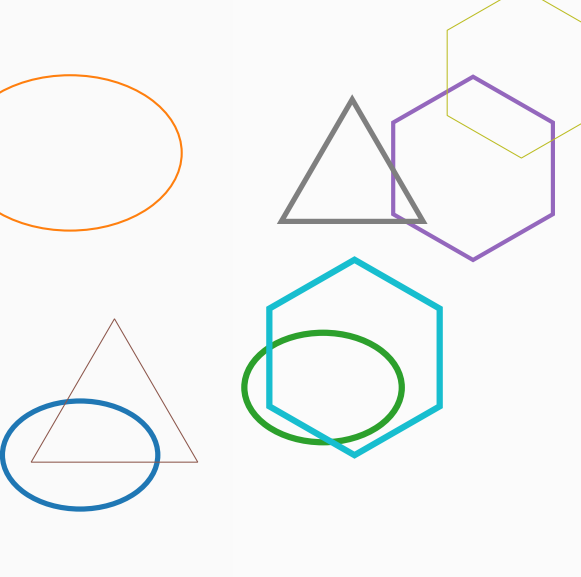[{"shape": "oval", "thickness": 2.5, "radius": 0.67, "center": [0.138, 0.211]}, {"shape": "oval", "thickness": 1, "radius": 0.96, "center": [0.12, 0.734]}, {"shape": "oval", "thickness": 3, "radius": 0.68, "center": [0.556, 0.328]}, {"shape": "hexagon", "thickness": 2, "radius": 0.79, "center": [0.814, 0.708]}, {"shape": "triangle", "thickness": 0.5, "radius": 0.83, "center": [0.197, 0.282]}, {"shape": "triangle", "thickness": 2.5, "radius": 0.7, "center": [0.606, 0.686]}, {"shape": "hexagon", "thickness": 0.5, "radius": 0.74, "center": [0.897, 0.873]}, {"shape": "hexagon", "thickness": 3, "radius": 0.85, "center": [0.61, 0.38]}]